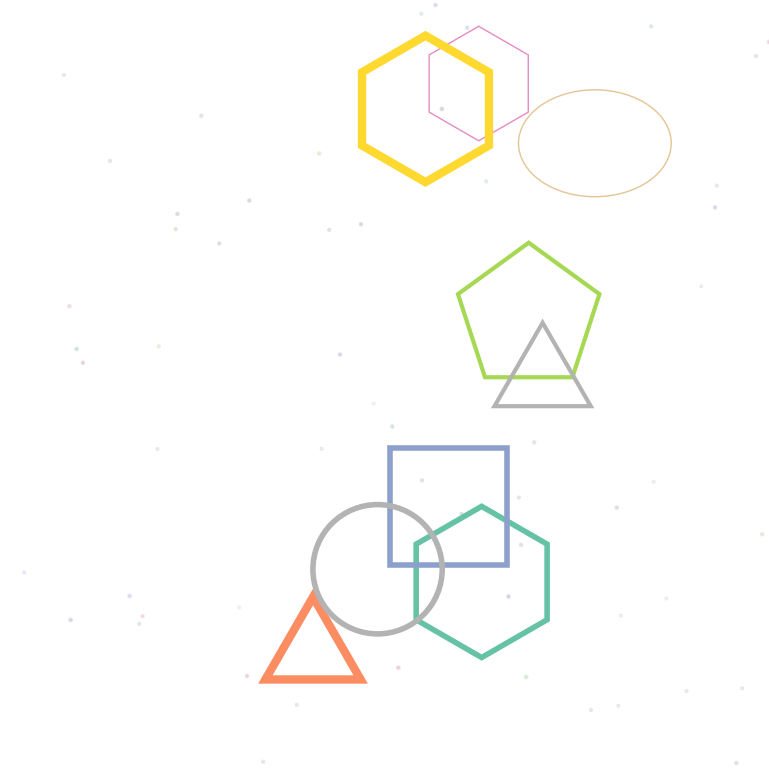[{"shape": "hexagon", "thickness": 2, "radius": 0.49, "center": [0.626, 0.244]}, {"shape": "triangle", "thickness": 3, "radius": 0.36, "center": [0.407, 0.153]}, {"shape": "square", "thickness": 2, "radius": 0.38, "center": [0.583, 0.342]}, {"shape": "hexagon", "thickness": 0.5, "radius": 0.37, "center": [0.622, 0.892]}, {"shape": "pentagon", "thickness": 1.5, "radius": 0.48, "center": [0.687, 0.588]}, {"shape": "hexagon", "thickness": 3, "radius": 0.48, "center": [0.553, 0.859]}, {"shape": "oval", "thickness": 0.5, "radius": 0.5, "center": [0.773, 0.814]}, {"shape": "circle", "thickness": 2, "radius": 0.42, "center": [0.49, 0.261]}, {"shape": "triangle", "thickness": 1.5, "radius": 0.36, "center": [0.705, 0.509]}]